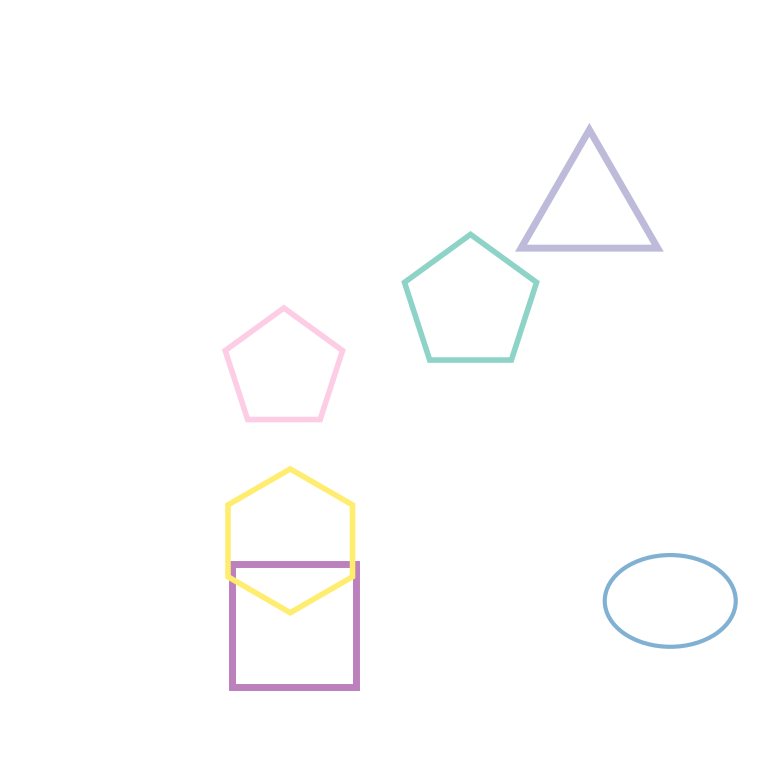[{"shape": "pentagon", "thickness": 2, "radius": 0.45, "center": [0.611, 0.605]}, {"shape": "triangle", "thickness": 2.5, "radius": 0.51, "center": [0.765, 0.729]}, {"shape": "oval", "thickness": 1.5, "radius": 0.43, "center": [0.87, 0.22]}, {"shape": "pentagon", "thickness": 2, "radius": 0.4, "center": [0.369, 0.52]}, {"shape": "square", "thickness": 2.5, "radius": 0.4, "center": [0.382, 0.188]}, {"shape": "hexagon", "thickness": 2, "radius": 0.47, "center": [0.377, 0.298]}]